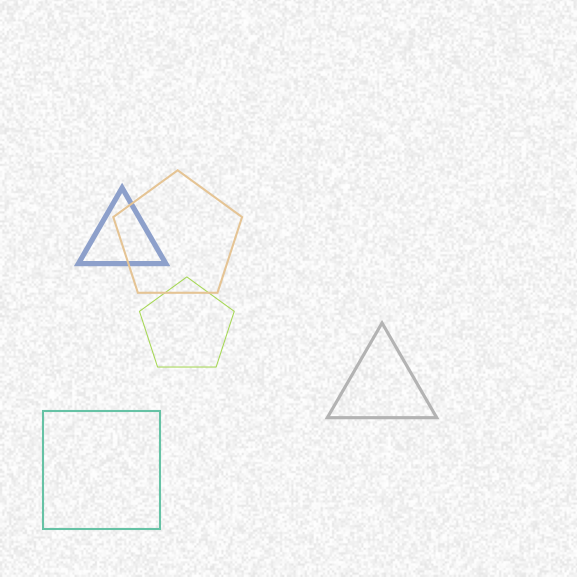[{"shape": "square", "thickness": 1, "radius": 0.51, "center": [0.175, 0.185]}, {"shape": "triangle", "thickness": 2.5, "radius": 0.44, "center": [0.211, 0.586]}, {"shape": "pentagon", "thickness": 0.5, "radius": 0.43, "center": [0.324, 0.433]}, {"shape": "pentagon", "thickness": 1, "radius": 0.59, "center": [0.308, 0.587]}, {"shape": "triangle", "thickness": 1.5, "radius": 0.55, "center": [0.662, 0.331]}]